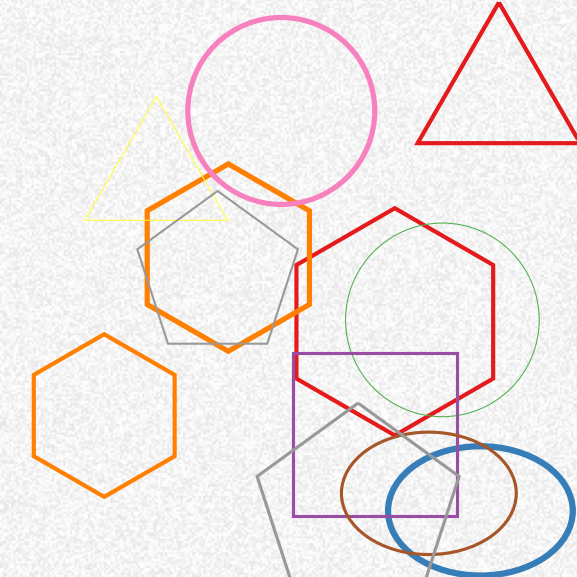[{"shape": "hexagon", "thickness": 2, "radius": 0.98, "center": [0.684, 0.442]}, {"shape": "triangle", "thickness": 2, "radius": 0.81, "center": [0.864, 0.832]}, {"shape": "oval", "thickness": 3, "radius": 0.8, "center": [0.832, 0.114]}, {"shape": "circle", "thickness": 0.5, "radius": 0.84, "center": [0.766, 0.445]}, {"shape": "square", "thickness": 1.5, "radius": 0.71, "center": [0.649, 0.247]}, {"shape": "hexagon", "thickness": 2, "radius": 0.7, "center": [0.18, 0.28]}, {"shape": "hexagon", "thickness": 2.5, "radius": 0.81, "center": [0.395, 0.553]}, {"shape": "triangle", "thickness": 0.5, "radius": 0.71, "center": [0.271, 0.689]}, {"shape": "oval", "thickness": 1.5, "radius": 0.76, "center": [0.743, 0.145]}, {"shape": "circle", "thickness": 2.5, "radius": 0.81, "center": [0.487, 0.807]}, {"shape": "pentagon", "thickness": 1, "radius": 0.73, "center": [0.377, 0.522]}, {"shape": "pentagon", "thickness": 1.5, "radius": 0.92, "center": [0.62, 0.117]}]